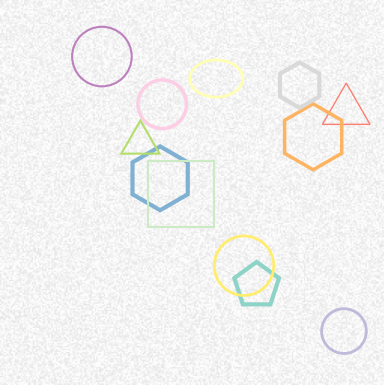[{"shape": "pentagon", "thickness": 3, "radius": 0.3, "center": [0.667, 0.259]}, {"shape": "oval", "thickness": 2, "radius": 0.35, "center": [0.562, 0.796]}, {"shape": "circle", "thickness": 2, "radius": 0.29, "center": [0.893, 0.14]}, {"shape": "triangle", "thickness": 1, "radius": 0.36, "center": [0.899, 0.713]}, {"shape": "hexagon", "thickness": 3, "radius": 0.41, "center": [0.416, 0.537]}, {"shape": "hexagon", "thickness": 2.5, "radius": 0.43, "center": [0.813, 0.645]}, {"shape": "triangle", "thickness": 1.5, "radius": 0.29, "center": [0.365, 0.63]}, {"shape": "circle", "thickness": 2.5, "radius": 0.32, "center": [0.421, 0.729]}, {"shape": "hexagon", "thickness": 3, "radius": 0.3, "center": [0.778, 0.779]}, {"shape": "circle", "thickness": 1.5, "radius": 0.39, "center": [0.265, 0.853]}, {"shape": "square", "thickness": 1.5, "radius": 0.43, "center": [0.47, 0.496]}, {"shape": "circle", "thickness": 2, "radius": 0.39, "center": [0.634, 0.31]}]